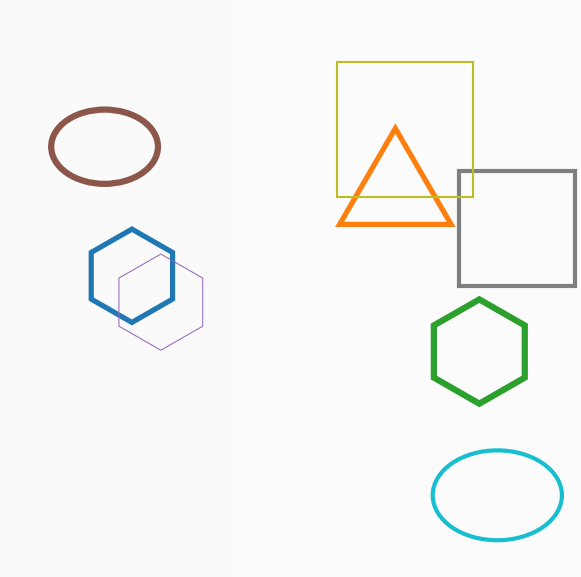[{"shape": "hexagon", "thickness": 2.5, "radius": 0.4, "center": [0.227, 0.522]}, {"shape": "triangle", "thickness": 2.5, "radius": 0.55, "center": [0.68, 0.666]}, {"shape": "hexagon", "thickness": 3, "radius": 0.45, "center": [0.825, 0.39]}, {"shape": "hexagon", "thickness": 0.5, "radius": 0.42, "center": [0.277, 0.476]}, {"shape": "oval", "thickness": 3, "radius": 0.46, "center": [0.18, 0.745]}, {"shape": "square", "thickness": 2, "radius": 0.5, "center": [0.889, 0.604]}, {"shape": "square", "thickness": 1, "radius": 0.58, "center": [0.697, 0.774]}, {"shape": "oval", "thickness": 2, "radius": 0.56, "center": [0.856, 0.141]}]